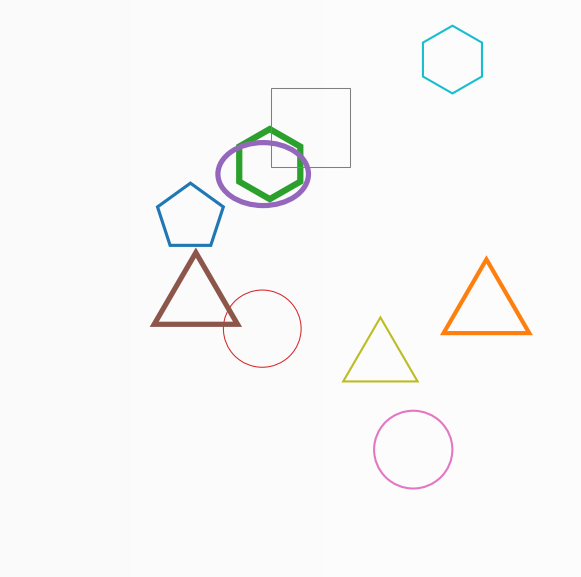[{"shape": "pentagon", "thickness": 1.5, "radius": 0.3, "center": [0.328, 0.622]}, {"shape": "triangle", "thickness": 2, "radius": 0.43, "center": [0.837, 0.465]}, {"shape": "hexagon", "thickness": 3, "radius": 0.3, "center": [0.464, 0.715]}, {"shape": "circle", "thickness": 0.5, "radius": 0.33, "center": [0.451, 0.43]}, {"shape": "oval", "thickness": 2.5, "radius": 0.39, "center": [0.453, 0.698]}, {"shape": "triangle", "thickness": 2.5, "radius": 0.41, "center": [0.337, 0.479]}, {"shape": "circle", "thickness": 1, "radius": 0.34, "center": [0.711, 0.221]}, {"shape": "square", "thickness": 0.5, "radius": 0.34, "center": [0.534, 0.779]}, {"shape": "triangle", "thickness": 1, "radius": 0.37, "center": [0.654, 0.376]}, {"shape": "hexagon", "thickness": 1, "radius": 0.29, "center": [0.778, 0.896]}]